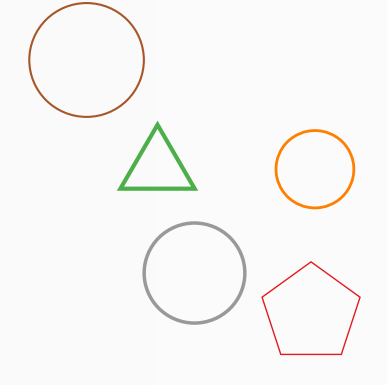[{"shape": "pentagon", "thickness": 1, "radius": 0.66, "center": [0.803, 0.187]}, {"shape": "triangle", "thickness": 3, "radius": 0.55, "center": [0.407, 0.565]}, {"shape": "circle", "thickness": 2, "radius": 0.5, "center": [0.813, 0.56]}, {"shape": "circle", "thickness": 1.5, "radius": 0.74, "center": [0.223, 0.844]}, {"shape": "circle", "thickness": 2.5, "radius": 0.65, "center": [0.502, 0.291]}]